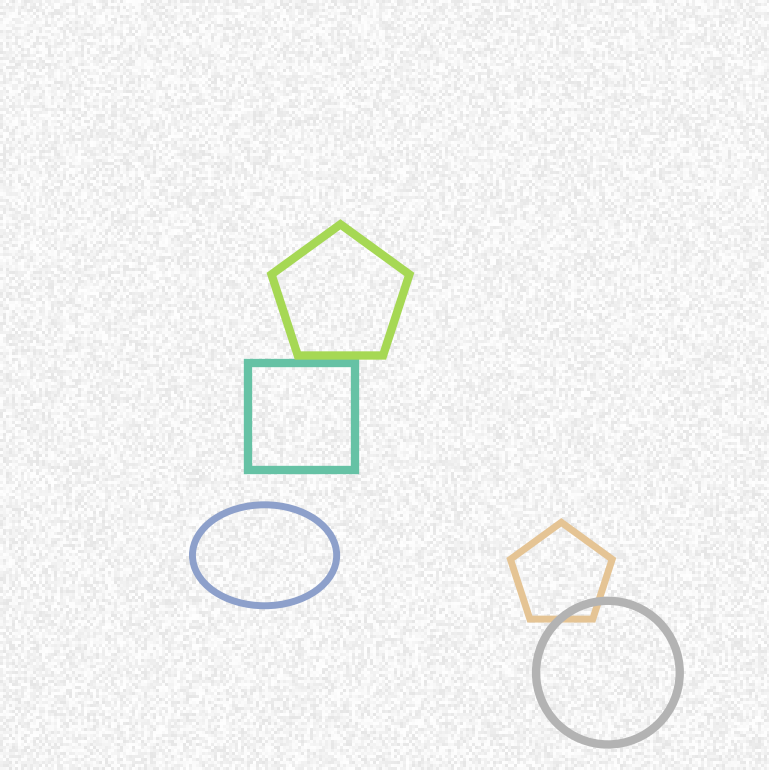[{"shape": "square", "thickness": 3, "radius": 0.35, "center": [0.392, 0.459]}, {"shape": "oval", "thickness": 2.5, "radius": 0.47, "center": [0.344, 0.279]}, {"shape": "pentagon", "thickness": 3, "radius": 0.47, "center": [0.442, 0.615]}, {"shape": "pentagon", "thickness": 2.5, "radius": 0.35, "center": [0.729, 0.252]}, {"shape": "circle", "thickness": 3, "radius": 0.47, "center": [0.789, 0.126]}]